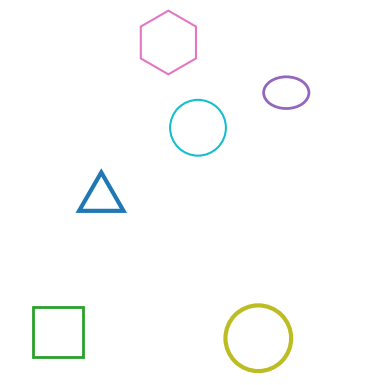[{"shape": "triangle", "thickness": 3, "radius": 0.33, "center": [0.263, 0.486]}, {"shape": "square", "thickness": 2, "radius": 0.33, "center": [0.15, 0.138]}, {"shape": "oval", "thickness": 2, "radius": 0.29, "center": [0.744, 0.759]}, {"shape": "hexagon", "thickness": 1.5, "radius": 0.41, "center": [0.437, 0.89]}, {"shape": "circle", "thickness": 3, "radius": 0.43, "center": [0.671, 0.121]}, {"shape": "circle", "thickness": 1.5, "radius": 0.36, "center": [0.514, 0.668]}]